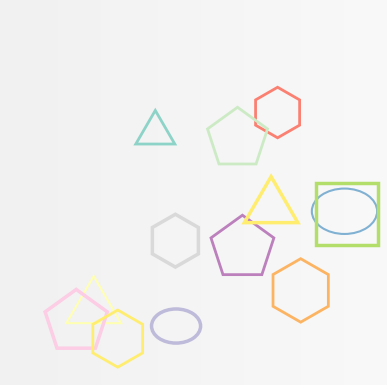[{"shape": "triangle", "thickness": 2, "radius": 0.29, "center": [0.401, 0.655]}, {"shape": "triangle", "thickness": 1.5, "radius": 0.41, "center": [0.242, 0.201]}, {"shape": "oval", "thickness": 2.5, "radius": 0.32, "center": [0.454, 0.153]}, {"shape": "hexagon", "thickness": 2, "radius": 0.33, "center": [0.716, 0.708]}, {"shape": "oval", "thickness": 1.5, "radius": 0.42, "center": [0.889, 0.451]}, {"shape": "hexagon", "thickness": 2, "radius": 0.41, "center": [0.776, 0.246]}, {"shape": "square", "thickness": 2.5, "radius": 0.4, "center": [0.895, 0.444]}, {"shape": "pentagon", "thickness": 2.5, "radius": 0.42, "center": [0.197, 0.164]}, {"shape": "hexagon", "thickness": 2.5, "radius": 0.34, "center": [0.453, 0.375]}, {"shape": "pentagon", "thickness": 2, "radius": 0.43, "center": [0.626, 0.356]}, {"shape": "pentagon", "thickness": 2, "radius": 0.41, "center": [0.613, 0.64]}, {"shape": "hexagon", "thickness": 2, "radius": 0.37, "center": [0.304, 0.12]}, {"shape": "triangle", "thickness": 2.5, "radius": 0.4, "center": [0.7, 0.462]}]